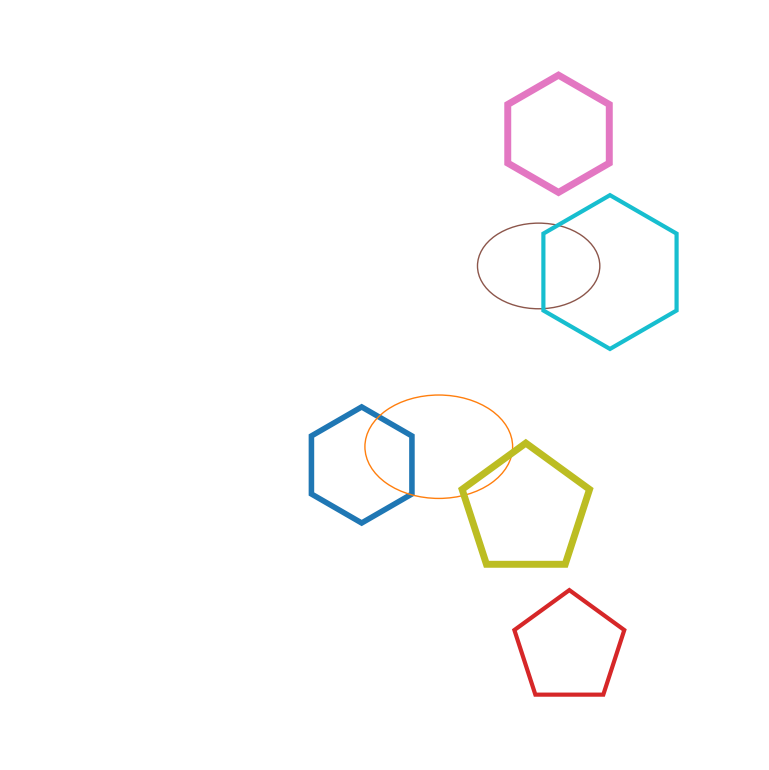[{"shape": "hexagon", "thickness": 2, "radius": 0.38, "center": [0.47, 0.396]}, {"shape": "oval", "thickness": 0.5, "radius": 0.48, "center": [0.57, 0.42]}, {"shape": "pentagon", "thickness": 1.5, "radius": 0.38, "center": [0.739, 0.159]}, {"shape": "oval", "thickness": 0.5, "radius": 0.4, "center": [0.7, 0.655]}, {"shape": "hexagon", "thickness": 2.5, "radius": 0.38, "center": [0.725, 0.826]}, {"shape": "pentagon", "thickness": 2.5, "radius": 0.43, "center": [0.683, 0.338]}, {"shape": "hexagon", "thickness": 1.5, "radius": 0.5, "center": [0.792, 0.647]}]